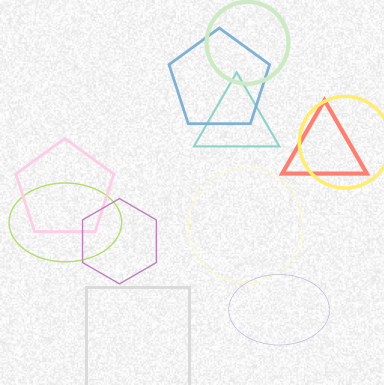[{"shape": "triangle", "thickness": 1.5, "radius": 0.64, "center": [0.615, 0.684]}, {"shape": "circle", "thickness": 0.5, "radius": 0.75, "center": [0.639, 0.415]}, {"shape": "oval", "thickness": 0.5, "radius": 0.66, "center": [0.725, 0.195]}, {"shape": "triangle", "thickness": 3, "radius": 0.63, "center": [0.843, 0.613]}, {"shape": "pentagon", "thickness": 2, "radius": 0.69, "center": [0.57, 0.79]}, {"shape": "oval", "thickness": 1, "radius": 0.73, "center": [0.17, 0.422]}, {"shape": "pentagon", "thickness": 2, "radius": 0.67, "center": [0.168, 0.507]}, {"shape": "square", "thickness": 2, "radius": 0.67, "center": [0.357, 0.119]}, {"shape": "hexagon", "thickness": 1, "radius": 0.55, "center": [0.31, 0.373]}, {"shape": "circle", "thickness": 3, "radius": 0.53, "center": [0.643, 0.889]}, {"shape": "circle", "thickness": 2.5, "radius": 0.59, "center": [0.896, 0.63]}]